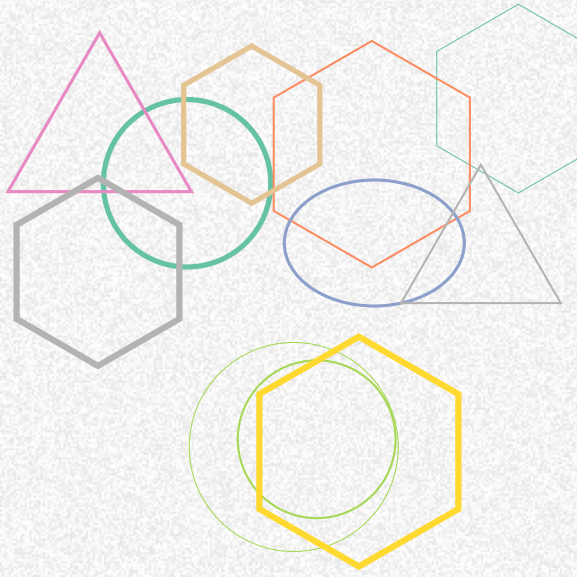[{"shape": "circle", "thickness": 2.5, "radius": 0.72, "center": [0.324, 0.682]}, {"shape": "hexagon", "thickness": 0.5, "radius": 0.82, "center": [0.898, 0.828]}, {"shape": "hexagon", "thickness": 1, "radius": 0.98, "center": [0.644, 0.732]}, {"shape": "oval", "thickness": 1.5, "radius": 0.78, "center": [0.648, 0.578]}, {"shape": "triangle", "thickness": 1.5, "radius": 0.92, "center": [0.172, 0.759]}, {"shape": "circle", "thickness": 1, "radius": 0.68, "center": [0.548, 0.239]}, {"shape": "circle", "thickness": 0.5, "radius": 0.91, "center": [0.509, 0.225]}, {"shape": "hexagon", "thickness": 3, "radius": 0.99, "center": [0.621, 0.217]}, {"shape": "hexagon", "thickness": 2.5, "radius": 0.68, "center": [0.436, 0.783]}, {"shape": "hexagon", "thickness": 3, "radius": 0.81, "center": [0.17, 0.528]}, {"shape": "triangle", "thickness": 1, "radius": 0.8, "center": [0.833, 0.554]}]